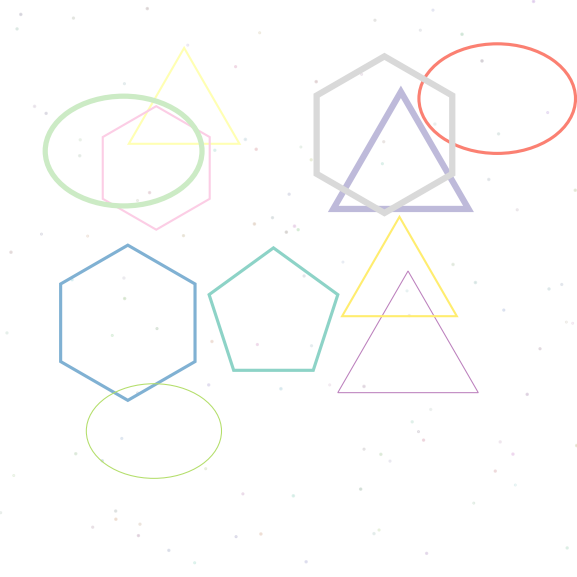[{"shape": "pentagon", "thickness": 1.5, "radius": 0.59, "center": [0.474, 0.453]}, {"shape": "triangle", "thickness": 1, "radius": 0.55, "center": [0.319, 0.805]}, {"shape": "triangle", "thickness": 3, "radius": 0.68, "center": [0.694, 0.705]}, {"shape": "oval", "thickness": 1.5, "radius": 0.68, "center": [0.861, 0.828]}, {"shape": "hexagon", "thickness": 1.5, "radius": 0.67, "center": [0.221, 0.44]}, {"shape": "oval", "thickness": 0.5, "radius": 0.59, "center": [0.267, 0.253]}, {"shape": "hexagon", "thickness": 1, "radius": 0.53, "center": [0.271, 0.708]}, {"shape": "hexagon", "thickness": 3, "radius": 0.68, "center": [0.666, 0.766]}, {"shape": "triangle", "thickness": 0.5, "radius": 0.7, "center": [0.707, 0.389]}, {"shape": "oval", "thickness": 2.5, "radius": 0.68, "center": [0.214, 0.738]}, {"shape": "triangle", "thickness": 1, "radius": 0.57, "center": [0.692, 0.509]}]